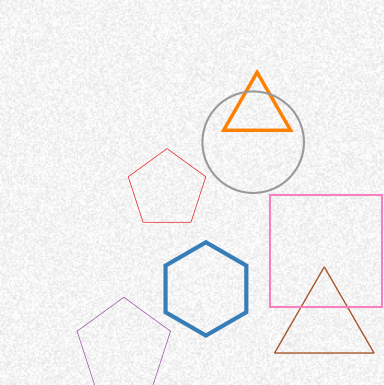[{"shape": "pentagon", "thickness": 0.5, "radius": 0.53, "center": [0.434, 0.508]}, {"shape": "hexagon", "thickness": 3, "radius": 0.61, "center": [0.535, 0.25]}, {"shape": "pentagon", "thickness": 0.5, "radius": 0.64, "center": [0.322, 0.1]}, {"shape": "triangle", "thickness": 2.5, "radius": 0.5, "center": [0.668, 0.712]}, {"shape": "triangle", "thickness": 1, "radius": 0.75, "center": [0.842, 0.158]}, {"shape": "square", "thickness": 1.5, "radius": 0.73, "center": [0.847, 0.348]}, {"shape": "circle", "thickness": 1.5, "radius": 0.66, "center": [0.658, 0.631]}]